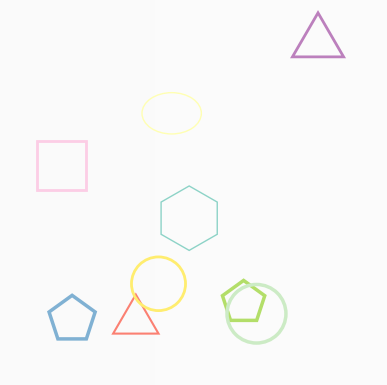[{"shape": "hexagon", "thickness": 1, "radius": 0.42, "center": [0.488, 0.433]}, {"shape": "oval", "thickness": 1, "radius": 0.38, "center": [0.443, 0.706]}, {"shape": "triangle", "thickness": 1.5, "radius": 0.34, "center": [0.35, 0.167]}, {"shape": "pentagon", "thickness": 2.5, "radius": 0.31, "center": [0.186, 0.17]}, {"shape": "pentagon", "thickness": 2.5, "radius": 0.29, "center": [0.629, 0.214]}, {"shape": "square", "thickness": 2, "radius": 0.32, "center": [0.158, 0.571]}, {"shape": "triangle", "thickness": 2, "radius": 0.38, "center": [0.821, 0.89]}, {"shape": "circle", "thickness": 2.5, "radius": 0.38, "center": [0.662, 0.185]}, {"shape": "circle", "thickness": 2, "radius": 0.35, "center": [0.409, 0.263]}]